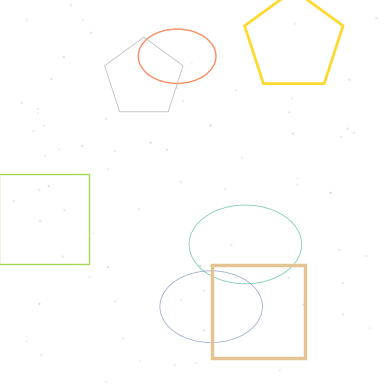[{"shape": "oval", "thickness": 0.5, "radius": 0.73, "center": [0.637, 0.365]}, {"shape": "oval", "thickness": 1, "radius": 0.5, "center": [0.46, 0.854]}, {"shape": "oval", "thickness": 0.5, "radius": 0.67, "center": [0.549, 0.203]}, {"shape": "square", "thickness": 1, "radius": 0.58, "center": [0.115, 0.431]}, {"shape": "pentagon", "thickness": 2, "radius": 0.67, "center": [0.763, 0.892]}, {"shape": "square", "thickness": 2.5, "radius": 0.6, "center": [0.671, 0.19]}, {"shape": "pentagon", "thickness": 0.5, "radius": 0.54, "center": [0.374, 0.796]}]